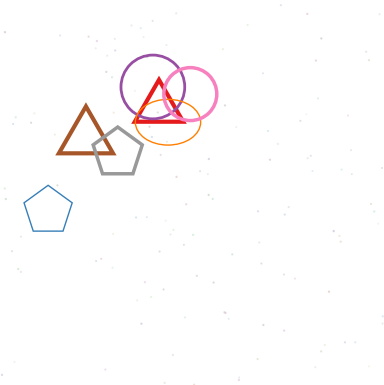[{"shape": "triangle", "thickness": 3, "radius": 0.36, "center": [0.413, 0.72]}, {"shape": "pentagon", "thickness": 1, "radius": 0.33, "center": [0.125, 0.453]}, {"shape": "circle", "thickness": 2, "radius": 0.41, "center": [0.397, 0.774]}, {"shape": "oval", "thickness": 1, "radius": 0.42, "center": [0.436, 0.683]}, {"shape": "triangle", "thickness": 3, "radius": 0.41, "center": [0.223, 0.642]}, {"shape": "circle", "thickness": 2.5, "radius": 0.34, "center": [0.494, 0.756]}, {"shape": "pentagon", "thickness": 2.5, "radius": 0.34, "center": [0.306, 0.603]}]